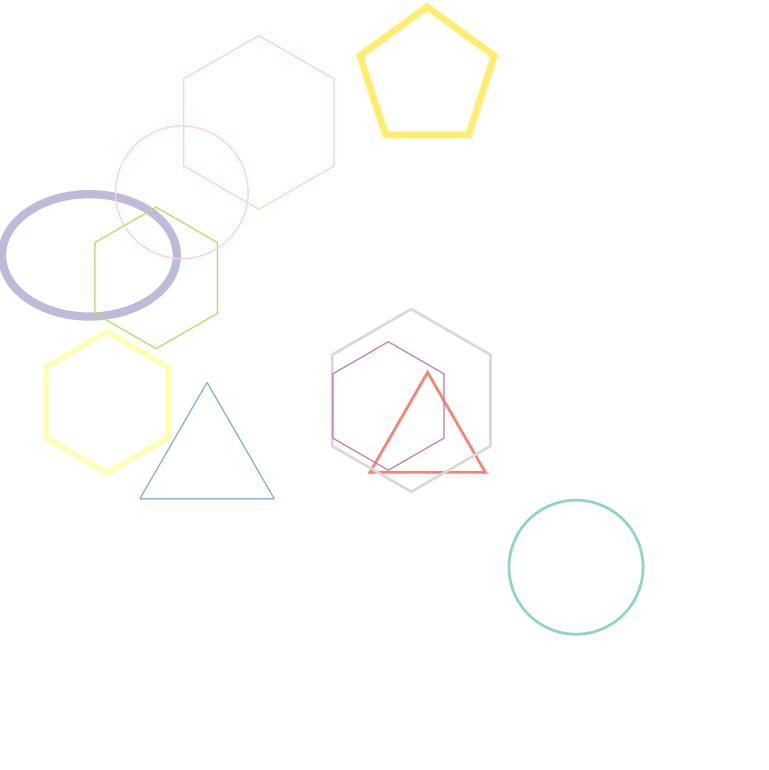[{"shape": "circle", "thickness": 1, "radius": 0.44, "center": [0.748, 0.263]}, {"shape": "hexagon", "thickness": 2, "radius": 0.46, "center": [0.139, 0.477]}, {"shape": "oval", "thickness": 3, "radius": 0.57, "center": [0.116, 0.668]}, {"shape": "triangle", "thickness": 1, "radius": 0.43, "center": [0.555, 0.43]}, {"shape": "triangle", "thickness": 0.5, "radius": 0.5, "center": [0.269, 0.403]}, {"shape": "hexagon", "thickness": 0.5, "radius": 0.46, "center": [0.203, 0.639]}, {"shape": "circle", "thickness": 0.5, "radius": 0.43, "center": [0.236, 0.75]}, {"shape": "hexagon", "thickness": 1, "radius": 0.59, "center": [0.534, 0.48]}, {"shape": "hexagon", "thickness": 0.5, "radius": 0.42, "center": [0.504, 0.473]}, {"shape": "hexagon", "thickness": 0.5, "radius": 0.56, "center": [0.336, 0.841]}, {"shape": "pentagon", "thickness": 2.5, "radius": 0.46, "center": [0.555, 0.899]}]